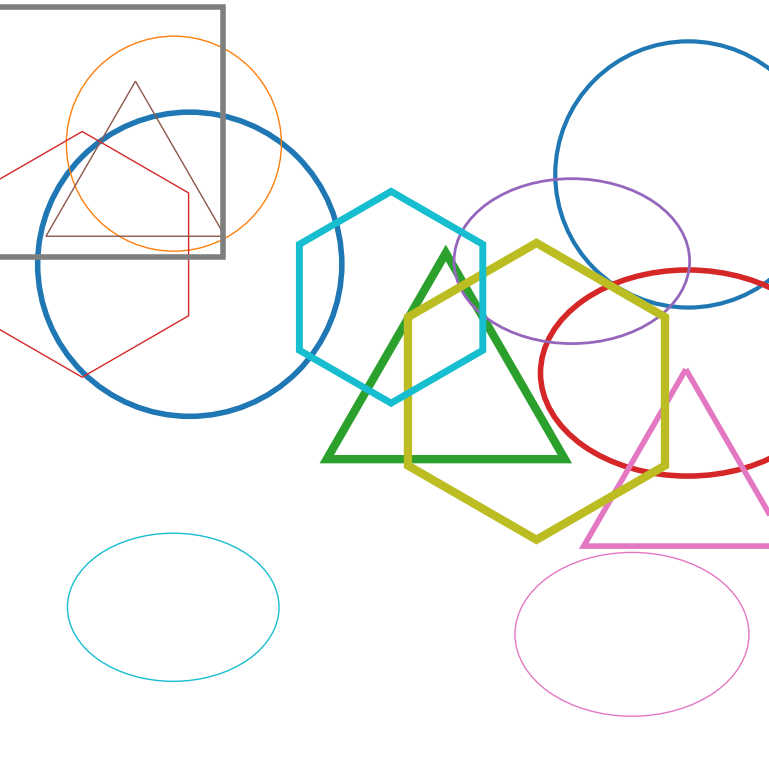[{"shape": "circle", "thickness": 2, "radius": 0.99, "center": [0.246, 0.657]}, {"shape": "circle", "thickness": 1.5, "radius": 0.86, "center": [0.894, 0.773]}, {"shape": "circle", "thickness": 0.5, "radius": 0.7, "center": [0.226, 0.813]}, {"shape": "triangle", "thickness": 3, "radius": 0.89, "center": [0.579, 0.493]}, {"shape": "oval", "thickness": 2, "radius": 0.96, "center": [0.893, 0.516]}, {"shape": "hexagon", "thickness": 0.5, "radius": 0.8, "center": [0.107, 0.67]}, {"shape": "oval", "thickness": 1, "radius": 0.76, "center": [0.743, 0.661]}, {"shape": "triangle", "thickness": 0.5, "radius": 0.67, "center": [0.176, 0.76]}, {"shape": "oval", "thickness": 0.5, "radius": 0.76, "center": [0.821, 0.176]}, {"shape": "triangle", "thickness": 2, "radius": 0.77, "center": [0.891, 0.367]}, {"shape": "square", "thickness": 2, "radius": 0.81, "center": [0.127, 0.829]}, {"shape": "hexagon", "thickness": 3, "radius": 0.96, "center": [0.697, 0.492]}, {"shape": "oval", "thickness": 0.5, "radius": 0.69, "center": [0.225, 0.211]}, {"shape": "hexagon", "thickness": 2.5, "radius": 0.69, "center": [0.508, 0.614]}]